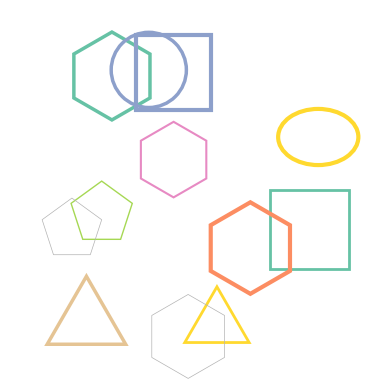[{"shape": "hexagon", "thickness": 2.5, "radius": 0.57, "center": [0.291, 0.803]}, {"shape": "square", "thickness": 2, "radius": 0.51, "center": [0.804, 0.404]}, {"shape": "hexagon", "thickness": 3, "radius": 0.59, "center": [0.65, 0.356]}, {"shape": "square", "thickness": 3, "radius": 0.49, "center": [0.451, 0.812]}, {"shape": "circle", "thickness": 2.5, "radius": 0.49, "center": [0.386, 0.818]}, {"shape": "hexagon", "thickness": 1.5, "radius": 0.49, "center": [0.451, 0.585]}, {"shape": "pentagon", "thickness": 1, "radius": 0.42, "center": [0.264, 0.446]}, {"shape": "oval", "thickness": 3, "radius": 0.52, "center": [0.827, 0.644]}, {"shape": "triangle", "thickness": 2, "radius": 0.48, "center": [0.564, 0.159]}, {"shape": "triangle", "thickness": 2.5, "radius": 0.59, "center": [0.225, 0.165]}, {"shape": "hexagon", "thickness": 0.5, "radius": 0.55, "center": [0.489, 0.126]}, {"shape": "pentagon", "thickness": 0.5, "radius": 0.41, "center": [0.187, 0.404]}]